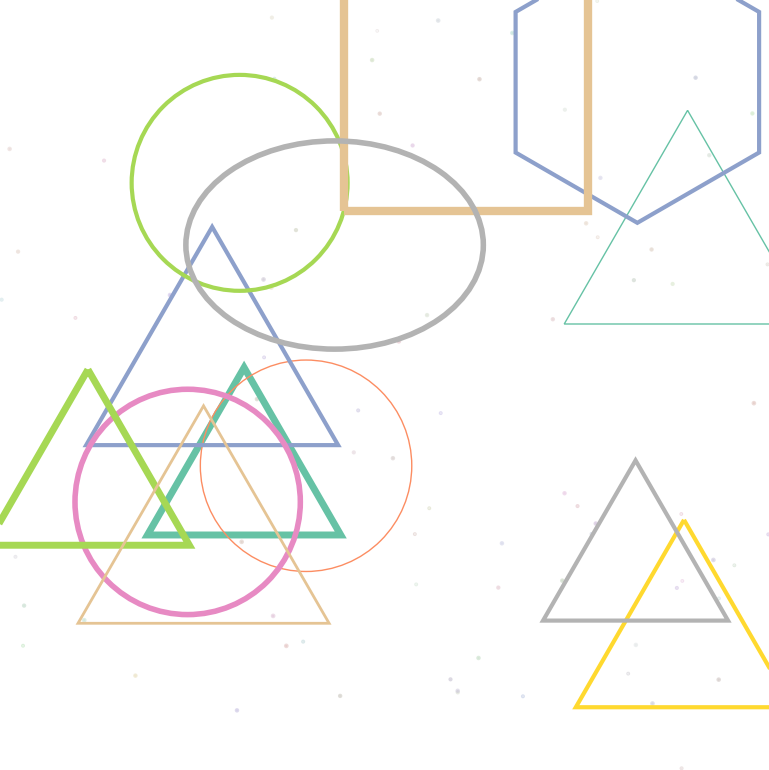[{"shape": "triangle", "thickness": 2.5, "radius": 0.72, "center": [0.317, 0.378]}, {"shape": "triangle", "thickness": 0.5, "radius": 0.92, "center": [0.893, 0.672]}, {"shape": "circle", "thickness": 0.5, "radius": 0.69, "center": [0.397, 0.395]}, {"shape": "hexagon", "thickness": 1.5, "radius": 0.91, "center": [0.828, 0.893]}, {"shape": "triangle", "thickness": 1.5, "radius": 0.94, "center": [0.276, 0.516]}, {"shape": "circle", "thickness": 2, "radius": 0.73, "center": [0.244, 0.348]}, {"shape": "triangle", "thickness": 2.5, "radius": 0.76, "center": [0.114, 0.368]}, {"shape": "circle", "thickness": 1.5, "radius": 0.7, "center": [0.311, 0.763]}, {"shape": "triangle", "thickness": 1.5, "radius": 0.81, "center": [0.888, 0.163]}, {"shape": "square", "thickness": 3, "radius": 0.79, "center": [0.605, 0.883]}, {"shape": "triangle", "thickness": 1, "radius": 0.94, "center": [0.264, 0.285]}, {"shape": "triangle", "thickness": 1.5, "radius": 0.69, "center": [0.825, 0.263]}, {"shape": "oval", "thickness": 2, "radius": 0.97, "center": [0.435, 0.682]}]